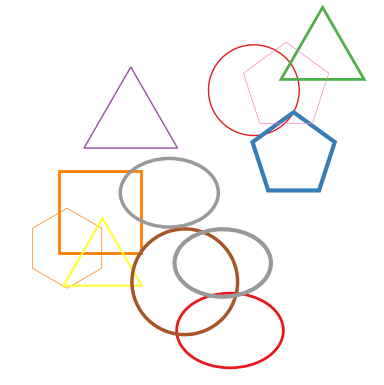[{"shape": "oval", "thickness": 2, "radius": 0.69, "center": [0.597, 0.142]}, {"shape": "circle", "thickness": 1, "radius": 0.59, "center": [0.659, 0.766]}, {"shape": "pentagon", "thickness": 3, "radius": 0.56, "center": [0.763, 0.596]}, {"shape": "triangle", "thickness": 2, "radius": 0.62, "center": [0.838, 0.856]}, {"shape": "triangle", "thickness": 1, "radius": 0.7, "center": [0.34, 0.686]}, {"shape": "hexagon", "thickness": 0.5, "radius": 0.52, "center": [0.174, 0.355]}, {"shape": "square", "thickness": 2, "radius": 0.53, "center": [0.26, 0.449]}, {"shape": "triangle", "thickness": 1.5, "radius": 0.59, "center": [0.266, 0.316]}, {"shape": "circle", "thickness": 2.5, "radius": 0.69, "center": [0.48, 0.268]}, {"shape": "pentagon", "thickness": 0.5, "radius": 0.58, "center": [0.743, 0.774]}, {"shape": "oval", "thickness": 3, "radius": 0.63, "center": [0.579, 0.317]}, {"shape": "oval", "thickness": 2.5, "radius": 0.64, "center": [0.44, 0.499]}]